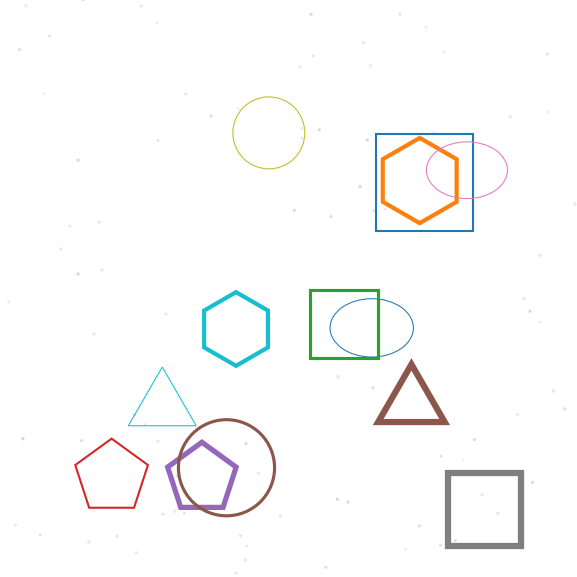[{"shape": "oval", "thickness": 0.5, "radius": 0.36, "center": [0.644, 0.431]}, {"shape": "square", "thickness": 1, "radius": 0.42, "center": [0.735, 0.684]}, {"shape": "hexagon", "thickness": 2, "radius": 0.37, "center": [0.727, 0.687]}, {"shape": "square", "thickness": 1.5, "radius": 0.29, "center": [0.595, 0.438]}, {"shape": "pentagon", "thickness": 1, "radius": 0.33, "center": [0.193, 0.173]}, {"shape": "pentagon", "thickness": 2.5, "radius": 0.31, "center": [0.35, 0.171]}, {"shape": "triangle", "thickness": 3, "radius": 0.33, "center": [0.712, 0.302]}, {"shape": "circle", "thickness": 1.5, "radius": 0.42, "center": [0.392, 0.189]}, {"shape": "oval", "thickness": 0.5, "radius": 0.35, "center": [0.809, 0.704]}, {"shape": "square", "thickness": 3, "radius": 0.31, "center": [0.838, 0.117]}, {"shape": "circle", "thickness": 0.5, "radius": 0.31, "center": [0.466, 0.769]}, {"shape": "triangle", "thickness": 0.5, "radius": 0.34, "center": [0.281, 0.296]}, {"shape": "hexagon", "thickness": 2, "radius": 0.32, "center": [0.409, 0.429]}]